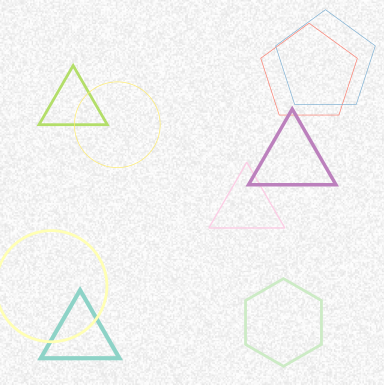[{"shape": "triangle", "thickness": 3, "radius": 0.59, "center": [0.208, 0.129]}, {"shape": "circle", "thickness": 2, "radius": 0.72, "center": [0.133, 0.257]}, {"shape": "pentagon", "thickness": 0.5, "radius": 0.66, "center": [0.803, 0.808]}, {"shape": "pentagon", "thickness": 0.5, "radius": 0.68, "center": [0.845, 0.839]}, {"shape": "triangle", "thickness": 2, "radius": 0.51, "center": [0.19, 0.727]}, {"shape": "triangle", "thickness": 1, "radius": 0.57, "center": [0.641, 0.465]}, {"shape": "triangle", "thickness": 2.5, "radius": 0.66, "center": [0.759, 0.586]}, {"shape": "hexagon", "thickness": 2, "radius": 0.57, "center": [0.736, 0.162]}, {"shape": "circle", "thickness": 0.5, "radius": 0.56, "center": [0.305, 0.676]}]